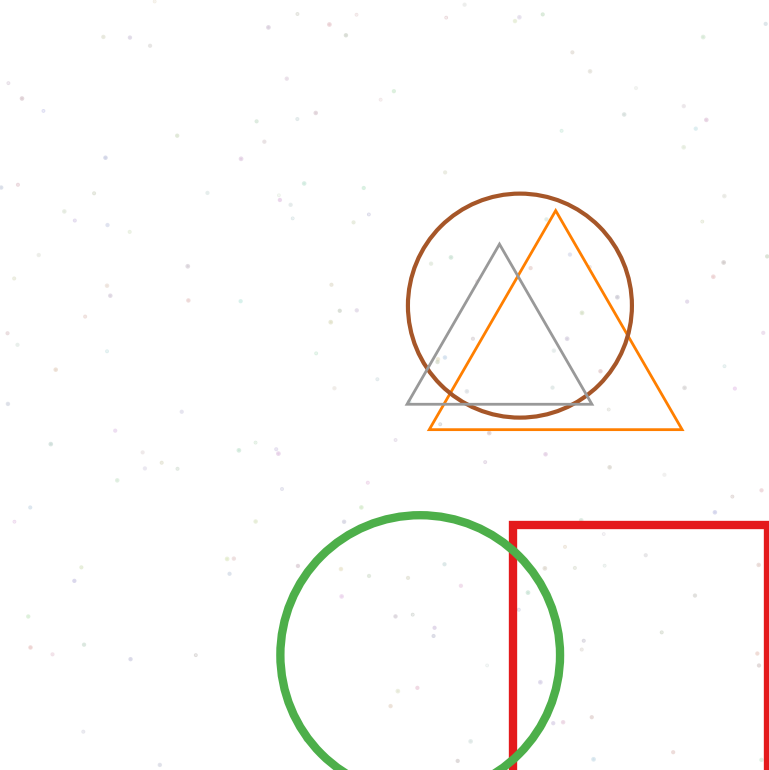[{"shape": "square", "thickness": 3, "radius": 0.83, "center": [0.832, 0.153]}, {"shape": "circle", "thickness": 3, "radius": 0.91, "center": [0.546, 0.149]}, {"shape": "triangle", "thickness": 1, "radius": 0.95, "center": [0.722, 0.537]}, {"shape": "circle", "thickness": 1.5, "radius": 0.73, "center": [0.675, 0.603]}, {"shape": "triangle", "thickness": 1, "radius": 0.69, "center": [0.649, 0.544]}]